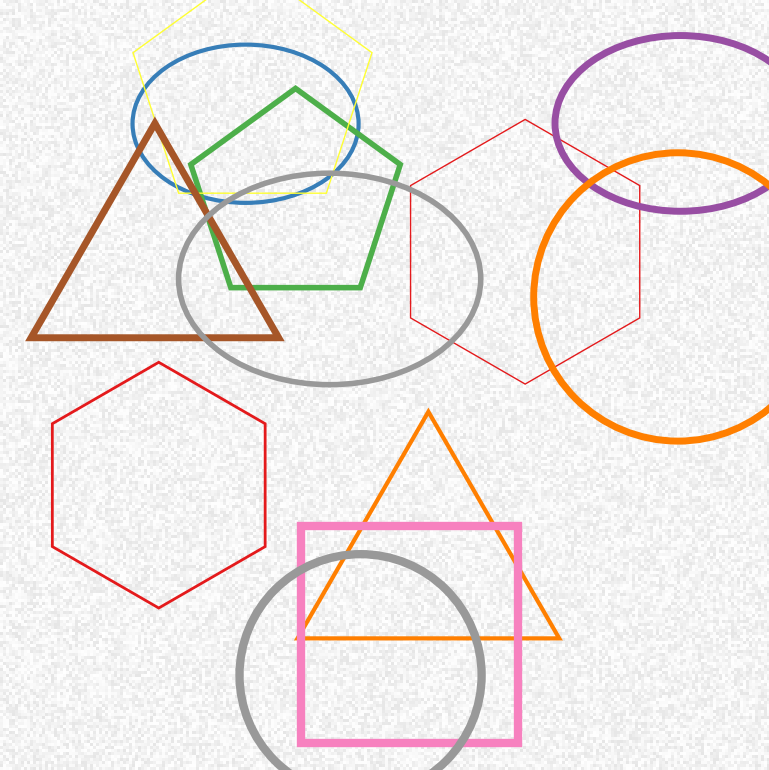[{"shape": "hexagon", "thickness": 1, "radius": 0.8, "center": [0.206, 0.37]}, {"shape": "hexagon", "thickness": 0.5, "radius": 0.86, "center": [0.682, 0.673]}, {"shape": "oval", "thickness": 1.5, "radius": 0.73, "center": [0.319, 0.839]}, {"shape": "pentagon", "thickness": 2, "radius": 0.72, "center": [0.384, 0.742]}, {"shape": "oval", "thickness": 2.5, "radius": 0.82, "center": [0.884, 0.84]}, {"shape": "circle", "thickness": 2.5, "radius": 0.94, "center": [0.88, 0.614]}, {"shape": "triangle", "thickness": 1.5, "radius": 0.98, "center": [0.556, 0.269]}, {"shape": "pentagon", "thickness": 0.5, "radius": 0.82, "center": [0.328, 0.881]}, {"shape": "triangle", "thickness": 2.5, "radius": 0.93, "center": [0.201, 0.654]}, {"shape": "square", "thickness": 3, "radius": 0.71, "center": [0.532, 0.176]}, {"shape": "oval", "thickness": 2, "radius": 0.98, "center": [0.428, 0.638]}, {"shape": "circle", "thickness": 3, "radius": 0.79, "center": [0.468, 0.123]}]